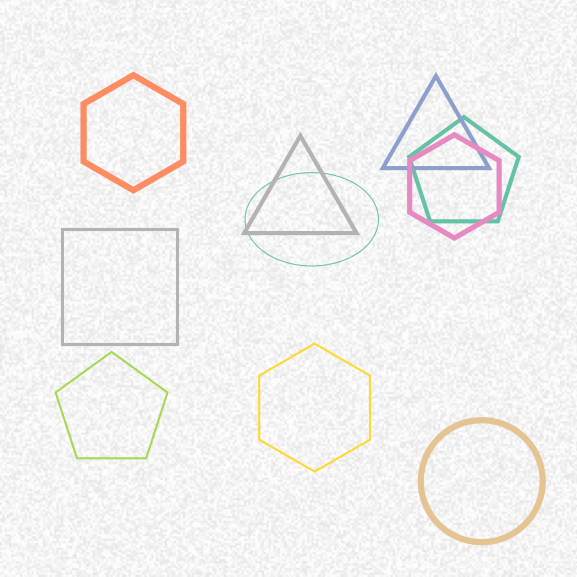[{"shape": "pentagon", "thickness": 2, "radius": 0.5, "center": [0.803, 0.697]}, {"shape": "oval", "thickness": 0.5, "radius": 0.58, "center": [0.54, 0.619]}, {"shape": "hexagon", "thickness": 3, "radius": 0.5, "center": [0.231, 0.769]}, {"shape": "triangle", "thickness": 2, "radius": 0.53, "center": [0.755, 0.761]}, {"shape": "hexagon", "thickness": 2.5, "radius": 0.45, "center": [0.787, 0.676]}, {"shape": "pentagon", "thickness": 1, "radius": 0.51, "center": [0.193, 0.288]}, {"shape": "hexagon", "thickness": 1, "radius": 0.55, "center": [0.545, 0.293]}, {"shape": "circle", "thickness": 3, "radius": 0.53, "center": [0.834, 0.166]}, {"shape": "square", "thickness": 1.5, "radius": 0.5, "center": [0.207, 0.503]}, {"shape": "triangle", "thickness": 2, "radius": 0.56, "center": [0.52, 0.652]}]